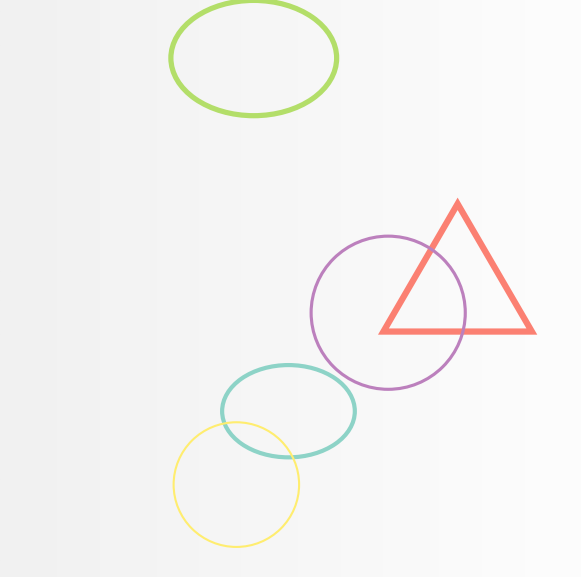[{"shape": "oval", "thickness": 2, "radius": 0.57, "center": [0.496, 0.287]}, {"shape": "triangle", "thickness": 3, "radius": 0.74, "center": [0.787, 0.499]}, {"shape": "oval", "thickness": 2.5, "radius": 0.71, "center": [0.437, 0.899]}, {"shape": "circle", "thickness": 1.5, "radius": 0.66, "center": [0.668, 0.458]}, {"shape": "circle", "thickness": 1, "radius": 0.54, "center": [0.407, 0.16]}]